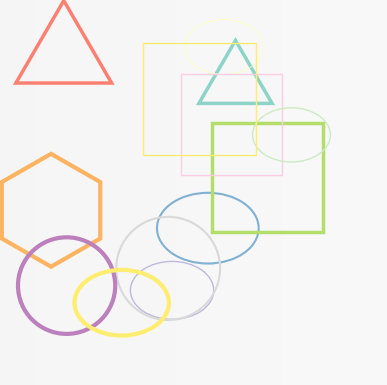[{"shape": "triangle", "thickness": 2.5, "radius": 0.55, "center": [0.608, 0.786]}, {"shape": "oval", "thickness": 0.5, "radius": 0.51, "center": [0.578, 0.878]}, {"shape": "oval", "thickness": 1, "radius": 0.54, "center": [0.444, 0.246]}, {"shape": "triangle", "thickness": 2.5, "radius": 0.71, "center": [0.165, 0.856]}, {"shape": "oval", "thickness": 1.5, "radius": 0.66, "center": [0.536, 0.407]}, {"shape": "hexagon", "thickness": 3, "radius": 0.73, "center": [0.132, 0.454]}, {"shape": "square", "thickness": 2.5, "radius": 0.71, "center": [0.69, 0.539]}, {"shape": "square", "thickness": 1, "radius": 0.66, "center": [0.597, 0.677]}, {"shape": "circle", "thickness": 1.5, "radius": 0.67, "center": [0.434, 0.303]}, {"shape": "circle", "thickness": 3, "radius": 0.63, "center": [0.172, 0.258]}, {"shape": "oval", "thickness": 1, "radius": 0.5, "center": [0.752, 0.65]}, {"shape": "oval", "thickness": 3, "radius": 0.61, "center": [0.314, 0.214]}, {"shape": "square", "thickness": 1, "radius": 0.73, "center": [0.515, 0.742]}]